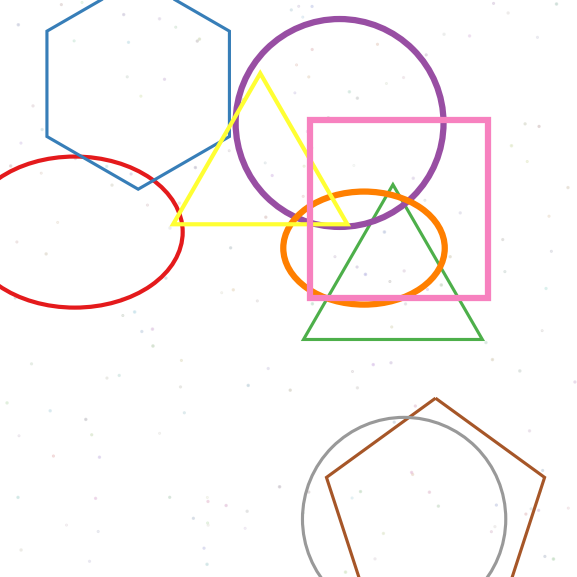[{"shape": "oval", "thickness": 2, "radius": 0.93, "center": [0.129, 0.597]}, {"shape": "hexagon", "thickness": 1.5, "radius": 0.91, "center": [0.239, 0.854]}, {"shape": "triangle", "thickness": 1.5, "radius": 0.89, "center": [0.68, 0.501]}, {"shape": "circle", "thickness": 3, "radius": 0.9, "center": [0.588, 0.786]}, {"shape": "oval", "thickness": 3, "radius": 0.7, "center": [0.63, 0.57]}, {"shape": "triangle", "thickness": 2, "radius": 0.87, "center": [0.451, 0.698]}, {"shape": "pentagon", "thickness": 1.5, "radius": 0.99, "center": [0.754, 0.111]}, {"shape": "square", "thickness": 3, "radius": 0.77, "center": [0.691, 0.637]}, {"shape": "circle", "thickness": 1.5, "radius": 0.88, "center": [0.7, 0.1]}]